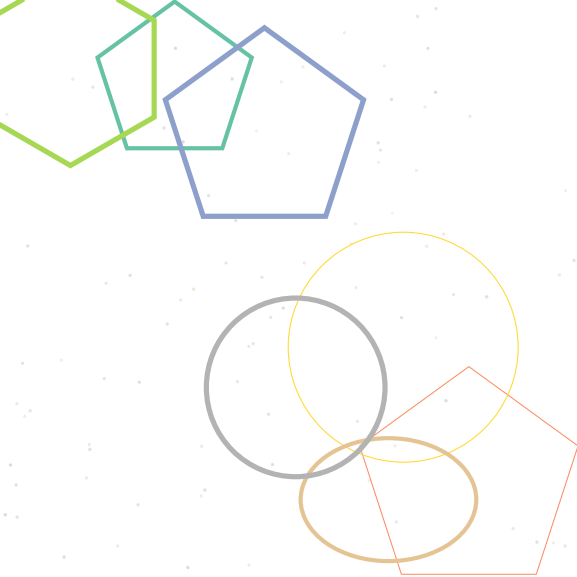[{"shape": "pentagon", "thickness": 2, "radius": 0.7, "center": [0.302, 0.856]}, {"shape": "pentagon", "thickness": 0.5, "radius": 0.99, "center": [0.812, 0.166]}, {"shape": "pentagon", "thickness": 2.5, "radius": 0.9, "center": [0.458, 0.771]}, {"shape": "hexagon", "thickness": 2.5, "radius": 0.84, "center": [0.122, 0.88]}, {"shape": "circle", "thickness": 0.5, "radius": 1.0, "center": [0.698, 0.398]}, {"shape": "oval", "thickness": 2, "radius": 0.76, "center": [0.673, 0.134]}, {"shape": "circle", "thickness": 2.5, "radius": 0.77, "center": [0.512, 0.328]}]